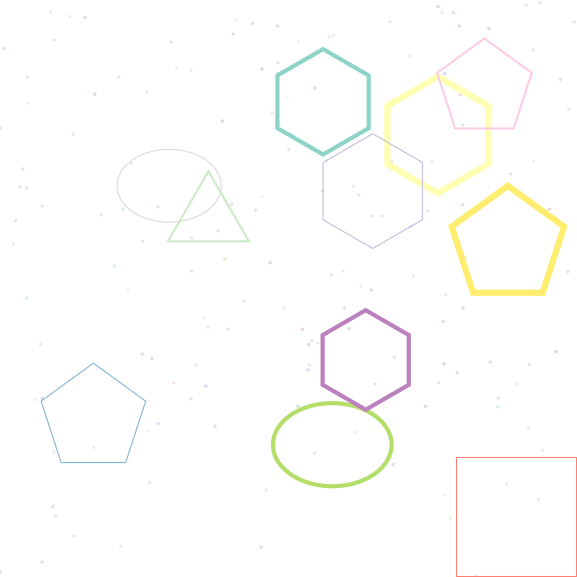[{"shape": "hexagon", "thickness": 2, "radius": 0.46, "center": [0.559, 0.823]}, {"shape": "hexagon", "thickness": 3, "radius": 0.5, "center": [0.758, 0.765]}, {"shape": "hexagon", "thickness": 0.5, "radius": 0.5, "center": [0.645, 0.668]}, {"shape": "square", "thickness": 0.5, "radius": 0.52, "center": [0.893, 0.105]}, {"shape": "pentagon", "thickness": 0.5, "radius": 0.48, "center": [0.162, 0.275]}, {"shape": "oval", "thickness": 2, "radius": 0.51, "center": [0.575, 0.229]}, {"shape": "pentagon", "thickness": 1, "radius": 0.43, "center": [0.839, 0.846]}, {"shape": "oval", "thickness": 0.5, "radius": 0.45, "center": [0.293, 0.678]}, {"shape": "hexagon", "thickness": 2, "radius": 0.43, "center": [0.633, 0.376]}, {"shape": "triangle", "thickness": 1, "radius": 0.4, "center": [0.361, 0.622]}, {"shape": "pentagon", "thickness": 3, "radius": 0.51, "center": [0.879, 0.575]}]